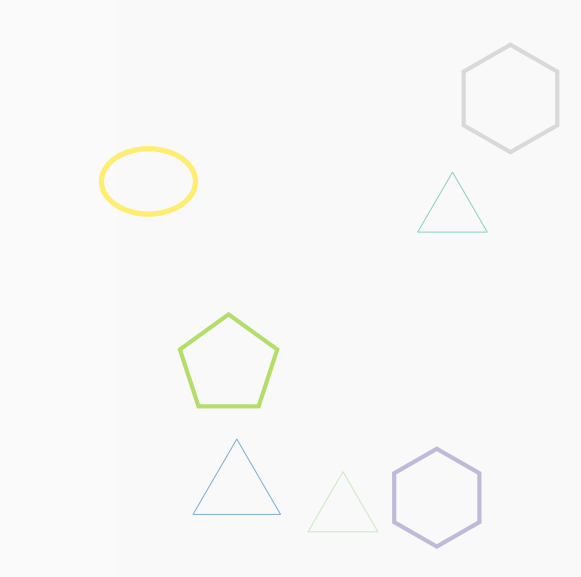[{"shape": "triangle", "thickness": 0.5, "radius": 0.35, "center": [0.779, 0.632]}, {"shape": "hexagon", "thickness": 2, "radius": 0.42, "center": [0.751, 0.137]}, {"shape": "triangle", "thickness": 0.5, "radius": 0.43, "center": [0.407, 0.152]}, {"shape": "pentagon", "thickness": 2, "radius": 0.44, "center": [0.393, 0.367]}, {"shape": "hexagon", "thickness": 2, "radius": 0.46, "center": [0.878, 0.829]}, {"shape": "triangle", "thickness": 0.5, "radius": 0.35, "center": [0.59, 0.113]}, {"shape": "oval", "thickness": 2.5, "radius": 0.4, "center": [0.255, 0.685]}]